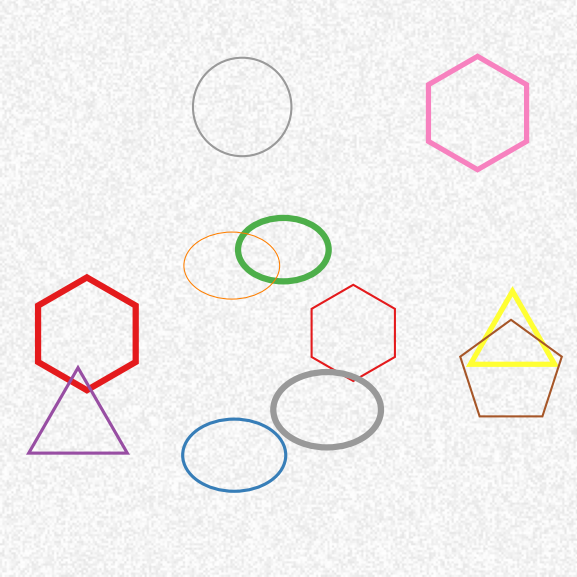[{"shape": "hexagon", "thickness": 1, "radius": 0.42, "center": [0.612, 0.423]}, {"shape": "hexagon", "thickness": 3, "radius": 0.49, "center": [0.15, 0.421]}, {"shape": "oval", "thickness": 1.5, "radius": 0.45, "center": [0.406, 0.211]}, {"shape": "oval", "thickness": 3, "radius": 0.39, "center": [0.491, 0.567]}, {"shape": "triangle", "thickness": 1.5, "radius": 0.49, "center": [0.135, 0.264]}, {"shape": "oval", "thickness": 0.5, "radius": 0.41, "center": [0.401, 0.539]}, {"shape": "triangle", "thickness": 2.5, "radius": 0.42, "center": [0.887, 0.41]}, {"shape": "pentagon", "thickness": 1, "radius": 0.46, "center": [0.885, 0.353]}, {"shape": "hexagon", "thickness": 2.5, "radius": 0.49, "center": [0.827, 0.803]}, {"shape": "circle", "thickness": 1, "radius": 0.43, "center": [0.419, 0.814]}, {"shape": "oval", "thickness": 3, "radius": 0.47, "center": [0.566, 0.29]}]